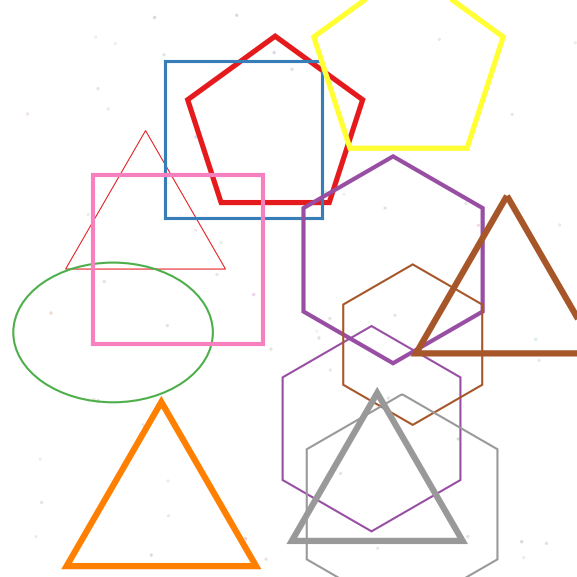[{"shape": "pentagon", "thickness": 2.5, "radius": 0.8, "center": [0.476, 0.777]}, {"shape": "triangle", "thickness": 0.5, "radius": 0.8, "center": [0.252, 0.613]}, {"shape": "square", "thickness": 1.5, "radius": 0.68, "center": [0.422, 0.758]}, {"shape": "oval", "thickness": 1, "radius": 0.86, "center": [0.196, 0.423]}, {"shape": "hexagon", "thickness": 1, "radius": 0.89, "center": [0.643, 0.257]}, {"shape": "hexagon", "thickness": 2, "radius": 0.9, "center": [0.681, 0.549]}, {"shape": "triangle", "thickness": 3, "radius": 0.95, "center": [0.279, 0.114]}, {"shape": "pentagon", "thickness": 2.5, "radius": 0.86, "center": [0.707, 0.882]}, {"shape": "triangle", "thickness": 3, "radius": 0.91, "center": [0.878, 0.478]}, {"shape": "hexagon", "thickness": 1, "radius": 0.69, "center": [0.715, 0.402]}, {"shape": "square", "thickness": 2, "radius": 0.73, "center": [0.308, 0.55]}, {"shape": "hexagon", "thickness": 1, "radius": 0.95, "center": [0.696, 0.126]}, {"shape": "triangle", "thickness": 3, "radius": 0.85, "center": [0.653, 0.148]}]